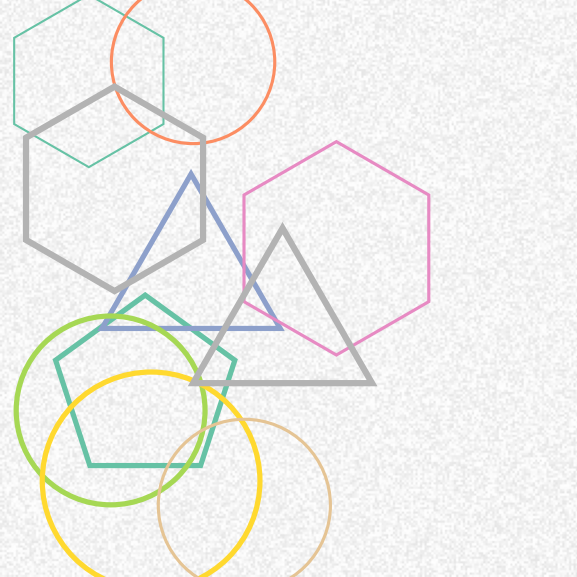[{"shape": "hexagon", "thickness": 1, "radius": 0.75, "center": [0.154, 0.859]}, {"shape": "pentagon", "thickness": 2.5, "radius": 0.82, "center": [0.251, 0.325]}, {"shape": "circle", "thickness": 1.5, "radius": 0.71, "center": [0.334, 0.892]}, {"shape": "triangle", "thickness": 2.5, "radius": 0.89, "center": [0.331, 0.52]}, {"shape": "hexagon", "thickness": 1.5, "radius": 0.92, "center": [0.583, 0.569]}, {"shape": "circle", "thickness": 2.5, "radius": 0.82, "center": [0.192, 0.288]}, {"shape": "circle", "thickness": 2.5, "radius": 0.94, "center": [0.262, 0.166]}, {"shape": "circle", "thickness": 1.5, "radius": 0.75, "center": [0.423, 0.124]}, {"shape": "triangle", "thickness": 3, "radius": 0.89, "center": [0.489, 0.425]}, {"shape": "hexagon", "thickness": 3, "radius": 0.89, "center": [0.198, 0.672]}]